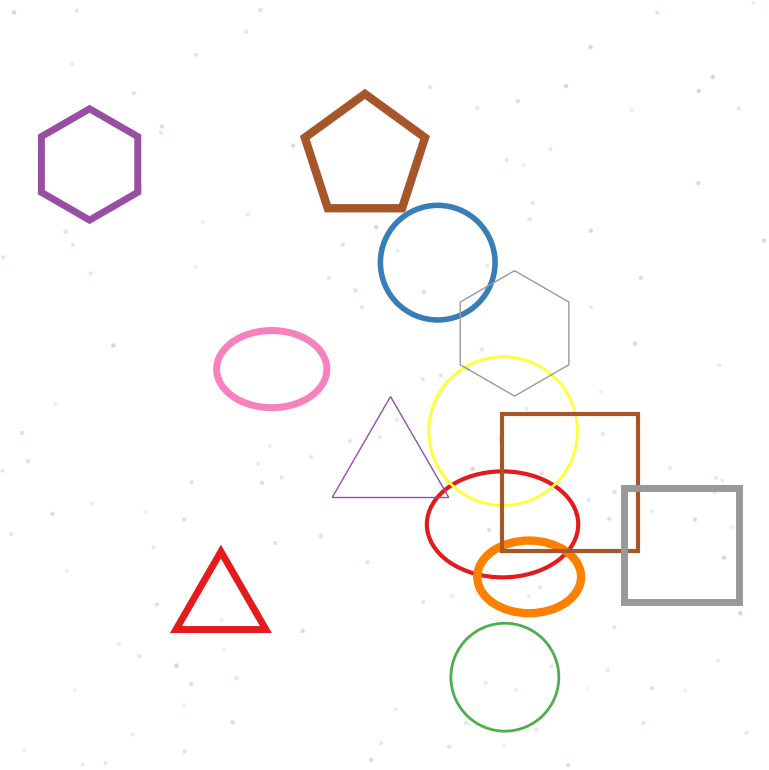[{"shape": "triangle", "thickness": 2.5, "radius": 0.34, "center": [0.287, 0.216]}, {"shape": "oval", "thickness": 1.5, "radius": 0.49, "center": [0.653, 0.319]}, {"shape": "circle", "thickness": 2, "radius": 0.37, "center": [0.568, 0.659]}, {"shape": "circle", "thickness": 1, "radius": 0.35, "center": [0.656, 0.121]}, {"shape": "hexagon", "thickness": 2.5, "radius": 0.36, "center": [0.116, 0.786]}, {"shape": "triangle", "thickness": 0.5, "radius": 0.44, "center": [0.507, 0.398]}, {"shape": "oval", "thickness": 3, "radius": 0.34, "center": [0.687, 0.251]}, {"shape": "circle", "thickness": 1, "radius": 0.48, "center": [0.653, 0.44]}, {"shape": "square", "thickness": 1.5, "radius": 0.44, "center": [0.74, 0.374]}, {"shape": "pentagon", "thickness": 3, "radius": 0.41, "center": [0.474, 0.796]}, {"shape": "oval", "thickness": 2.5, "radius": 0.36, "center": [0.353, 0.521]}, {"shape": "square", "thickness": 2.5, "radius": 0.37, "center": [0.885, 0.292]}, {"shape": "hexagon", "thickness": 0.5, "radius": 0.41, "center": [0.668, 0.567]}]